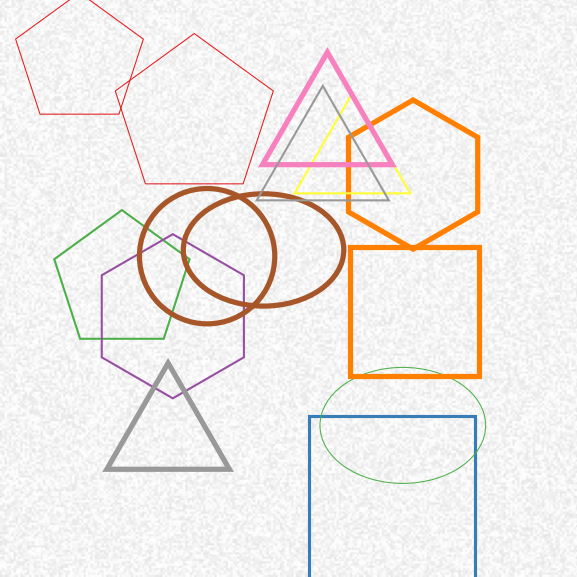[{"shape": "pentagon", "thickness": 0.5, "radius": 0.72, "center": [0.336, 0.797]}, {"shape": "pentagon", "thickness": 0.5, "radius": 0.58, "center": [0.138, 0.896]}, {"shape": "square", "thickness": 1.5, "radius": 0.72, "center": [0.679, 0.134]}, {"shape": "pentagon", "thickness": 1, "radius": 0.62, "center": [0.211, 0.512]}, {"shape": "oval", "thickness": 0.5, "radius": 0.72, "center": [0.698, 0.263]}, {"shape": "hexagon", "thickness": 1, "radius": 0.71, "center": [0.299, 0.451]}, {"shape": "square", "thickness": 2.5, "radius": 0.56, "center": [0.718, 0.46]}, {"shape": "hexagon", "thickness": 2.5, "radius": 0.65, "center": [0.715, 0.697]}, {"shape": "triangle", "thickness": 1, "radius": 0.58, "center": [0.61, 0.722]}, {"shape": "oval", "thickness": 2.5, "radius": 0.69, "center": [0.456, 0.566]}, {"shape": "circle", "thickness": 2.5, "radius": 0.59, "center": [0.359, 0.556]}, {"shape": "triangle", "thickness": 2.5, "radius": 0.65, "center": [0.567, 0.779]}, {"shape": "triangle", "thickness": 2.5, "radius": 0.61, "center": [0.291, 0.248]}, {"shape": "triangle", "thickness": 1, "radius": 0.66, "center": [0.559, 0.718]}]